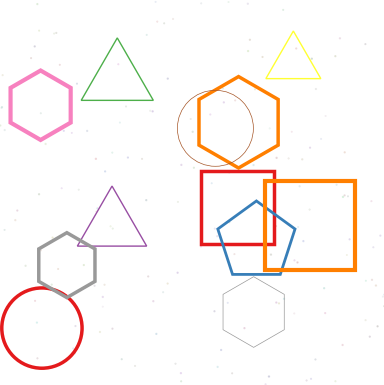[{"shape": "square", "thickness": 2.5, "radius": 0.47, "center": [0.618, 0.461]}, {"shape": "circle", "thickness": 2.5, "radius": 0.52, "center": [0.109, 0.148]}, {"shape": "pentagon", "thickness": 2, "radius": 0.53, "center": [0.666, 0.373]}, {"shape": "triangle", "thickness": 1, "radius": 0.54, "center": [0.305, 0.793]}, {"shape": "triangle", "thickness": 1, "radius": 0.52, "center": [0.291, 0.413]}, {"shape": "hexagon", "thickness": 2.5, "radius": 0.59, "center": [0.62, 0.682]}, {"shape": "square", "thickness": 3, "radius": 0.58, "center": [0.805, 0.415]}, {"shape": "triangle", "thickness": 1, "radius": 0.41, "center": [0.762, 0.837]}, {"shape": "circle", "thickness": 0.5, "radius": 0.49, "center": [0.559, 0.667]}, {"shape": "hexagon", "thickness": 3, "radius": 0.45, "center": [0.105, 0.727]}, {"shape": "hexagon", "thickness": 0.5, "radius": 0.46, "center": [0.659, 0.19]}, {"shape": "hexagon", "thickness": 2.5, "radius": 0.42, "center": [0.174, 0.311]}]